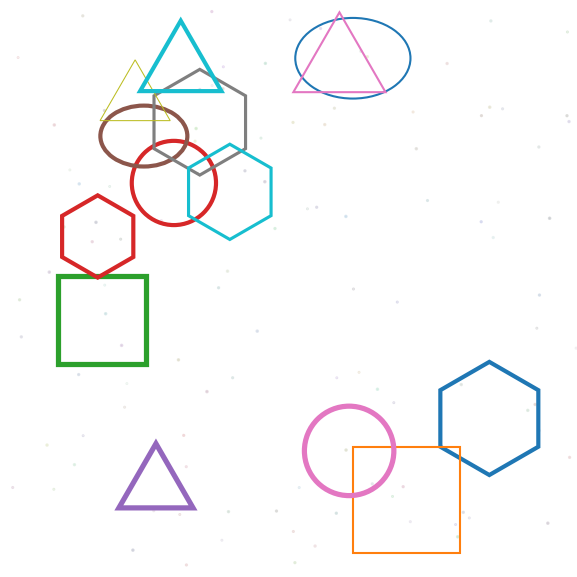[{"shape": "hexagon", "thickness": 2, "radius": 0.49, "center": [0.847, 0.275]}, {"shape": "oval", "thickness": 1, "radius": 0.5, "center": [0.611, 0.898]}, {"shape": "square", "thickness": 1, "radius": 0.46, "center": [0.704, 0.133]}, {"shape": "square", "thickness": 2.5, "radius": 0.38, "center": [0.177, 0.446]}, {"shape": "hexagon", "thickness": 2, "radius": 0.36, "center": [0.169, 0.59]}, {"shape": "circle", "thickness": 2, "radius": 0.36, "center": [0.301, 0.682]}, {"shape": "triangle", "thickness": 2.5, "radius": 0.37, "center": [0.27, 0.157]}, {"shape": "oval", "thickness": 2, "radius": 0.38, "center": [0.249, 0.764]}, {"shape": "triangle", "thickness": 1, "radius": 0.46, "center": [0.588, 0.886]}, {"shape": "circle", "thickness": 2.5, "radius": 0.39, "center": [0.605, 0.218]}, {"shape": "hexagon", "thickness": 1.5, "radius": 0.46, "center": [0.346, 0.788]}, {"shape": "triangle", "thickness": 0.5, "radius": 0.35, "center": [0.234, 0.825]}, {"shape": "hexagon", "thickness": 1.5, "radius": 0.41, "center": [0.398, 0.667]}, {"shape": "triangle", "thickness": 2, "radius": 0.41, "center": [0.313, 0.882]}]